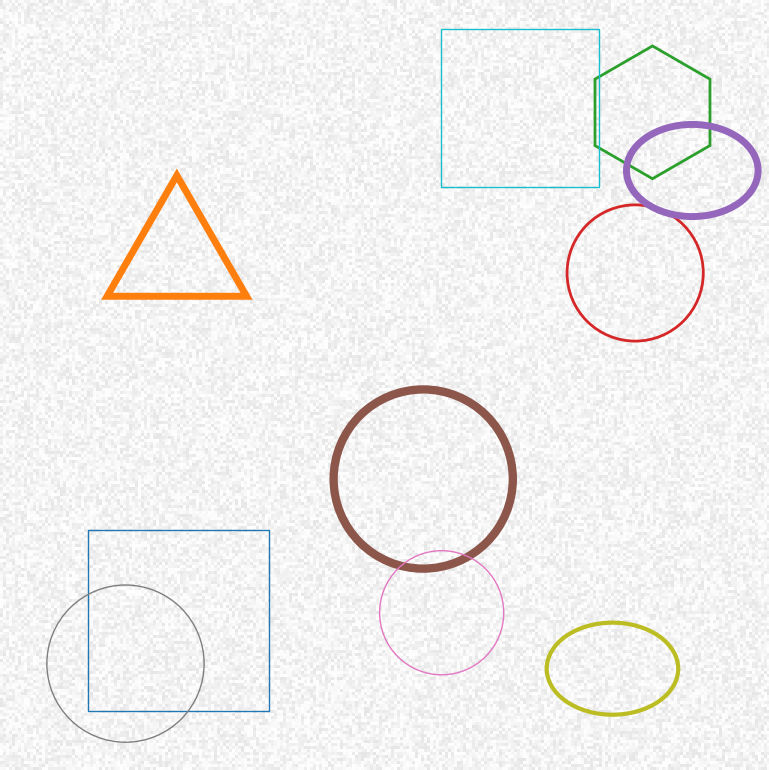[{"shape": "square", "thickness": 0.5, "radius": 0.59, "center": [0.232, 0.194]}, {"shape": "triangle", "thickness": 2.5, "radius": 0.52, "center": [0.23, 0.668]}, {"shape": "hexagon", "thickness": 1, "radius": 0.43, "center": [0.847, 0.854]}, {"shape": "circle", "thickness": 1, "radius": 0.44, "center": [0.825, 0.645]}, {"shape": "oval", "thickness": 2.5, "radius": 0.43, "center": [0.899, 0.779]}, {"shape": "circle", "thickness": 3, "radius": 0.58, "center": [0.55, 0.378]}, {"shape": "circle", "thickness": 0.5, "radius": 0.4, "center": [0.574, 0.204]}, {"shape": "circle", "thickness": 0.5, "radius": 0.51, "center": [0.163, 0.138]}, {"shape": "oval", "thickness": 1.5, "radius": 0.43, "center": [0.795, 0.132]}, {"shape": "square", "thickness": 0.5, "radius": 0.51, "center": [0.675, 0.86]}]